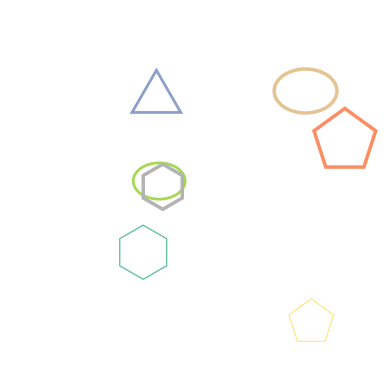[{"shape": "hexagon", "thickness": 1, "radius": 0.35, "center": [0.372, 0.345]}, {"shape": "pentagon", "thickness": 2.5, "radius": 0.42, "center": [0.896, 0.634]}, {"shape": "triangle", "thickness": 2, "radius": 0.37, "center": [0.406, 0.745]}, {"shape": "oval", "thickness": 2, "radius": 0.34, "center": [0.413, 0.53]}, {"shape": "pentagon", "thickness": 0.5, "radius": 0.31, "center": [0.808, 0.163]}, {"shape": "oval", "thickness": 2.5, "radius": 0.41, "center": [0.794, 0.764]}, {"shape": "hexagon", "thickness": 2.5, "radius": 0.29, "center": [0.423, 0.515]}]